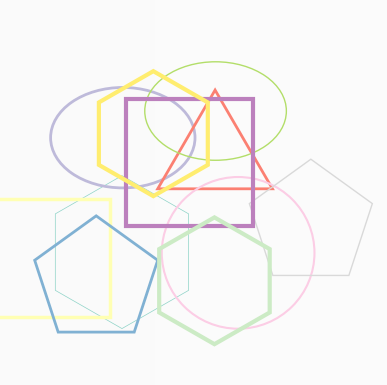[{"shape": "hexagon", "thickness": 0.5, "radius": 0.99, "center": [0.315, 0.345]}, {"shape": "square", "thickness": 2.5, "radius": 0.77, "center": [0.13, 0.33]}, {"shape": "oval", "thickness": 2, "radius": 0.93, "center": [0.317, 0.642]}, {"shape": "triangle", "thickness": 2, "radius": 0.85, "center": [0.555, 0.595]}, {"shape": "pentagon", "thickness": 2, "radius": 0.83, "center": [0.248, 0.272]}, {"shape": "oval", "thickness": 1, "radius": 0.91, "center": [0.556, 0.712]}, {"shape": "circle", "thickness": 1.5, "radius": 0.99, "center": [0.615, 0.343]}, {"shape": "pentagon", "thickness": 1, "radius": 0.83, "center": [0.802, 0.42]}, {"shape": "square", "thickness": 3, "radius": 0.82, "center": [0.489, 0.579]}, {"shape": "hexagon", "thickness": 3, "radius": 0.82, "center": [0.553, 0.271]}, {"shape": "hexagon", "thickness": 3, "radius": 0.81, "center": [0.396, 0.653]}]